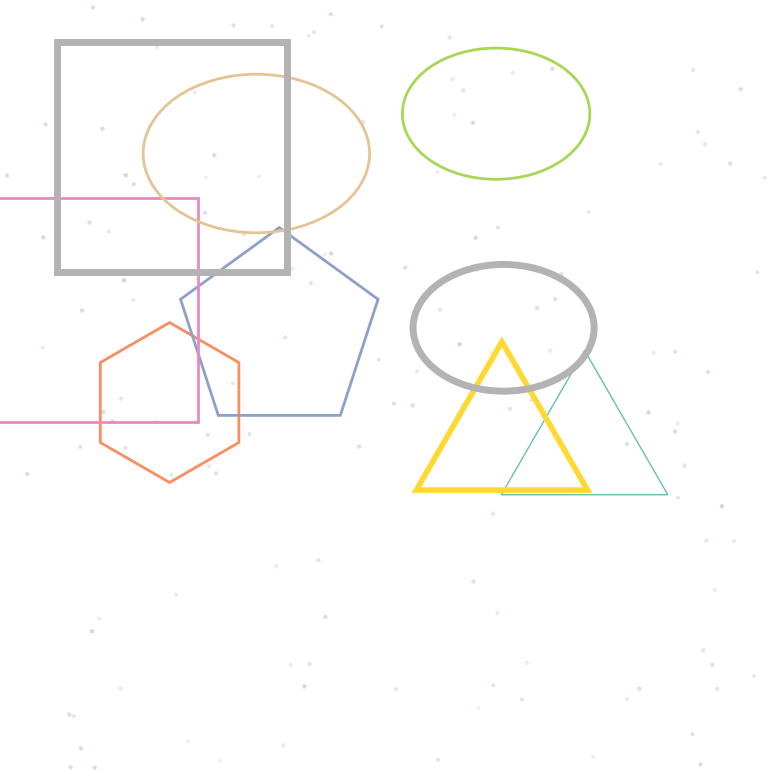[{"shape": "triangle", "thickness": 0.5, "radius": 0.62, "center": [0.759, 0.42]}, {"shape": "hexagon", "thickness": 1, "radius": 0.52, "center": [0.22, 0.477]}, {"shape": "pentagon", "thickness": 1, "radius": 0.67, "center": [0.363, 0.57]}, {"shape": "square", "thickness": 1, "radius": 0.73, "center": [0.111, 0.597]}, {"shape": "oval", "thickness": 1, "radius": 0.61, "center": [0.644, 0.852]}, {"shape": "triangle", "thickness": 2, "radius": 0.64, "center": [0.652, 0.428]}, {"shape": "oval", "thickness": 1, "radius": 0.74, "center": [0.333, 0.801]}, {"shape": "oval", "thickness": 2.5, "radius": 0.59, "center": [0.654, 0.574]}, {"shape": "square", "thickness": 2.5, "radius": 0.75, "center": [0.224, 0.796]}]